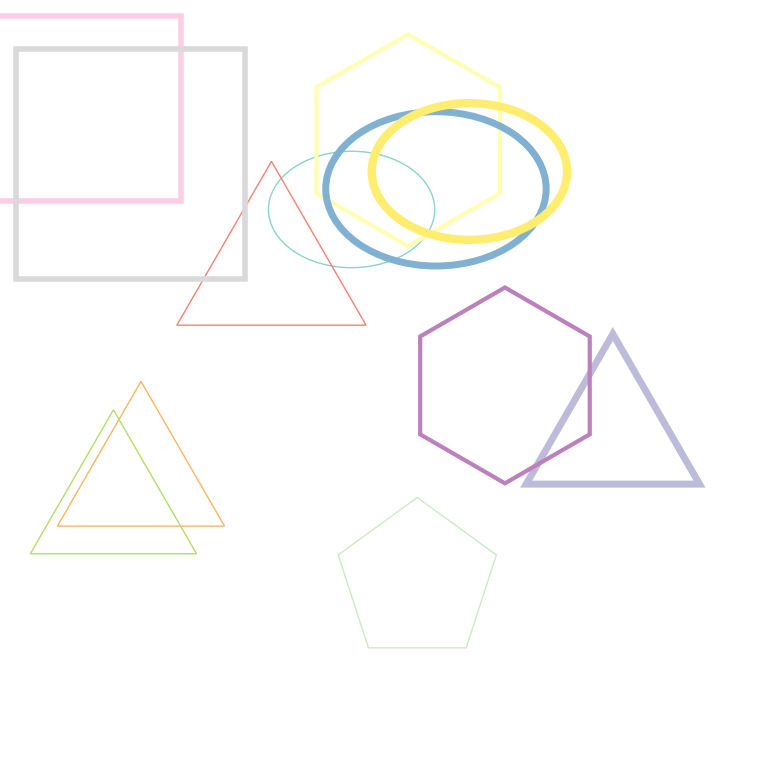[{"shape": "oval", "thickness": 0.5, "radius": 0.54, "center": [0.457, 0.728]}, {"shape": "hexagon", "thickness": 1.5, "radius": 0.69, "center": [0.53, 0.818]}, {"shape": "triangle", "thickness": 2.5, "radius": 0.65, "center": [0.796, 0.436]}, {"shape": "triangle", "thickness": 0.5, "radius": 0.71, "center": [0.353, 0.649]}, {"shape": "oval", "thickness": 2.5, "radius": 0.72, "center": [0.566, 0.755]}, {"shape": "triangle", "thickness": 0.5, "radius": 0.63, "center": [0.183, 0.379]}, {"shape": "triangle", "thickness": 0.5, "radius": 0.62, "center": [0.147, 0.343]}, {"shape": "square", "thickness": 2, "radius": 0.6, "center": [0.115, 0.859]}, {"shape": "square", "thickness": 2, "radius": 0.75, "center": [0.17, 0.787]}, {"shape": "hexagon", "thickness": 1.5, "radius": 0.64, "center": [0.656, 0.499]}, {"shape": "pentagon", "thickness": 0.5, "radius": 0.54, "center": [0.542, 0.246]}, {"shape": "oval", "thickness": 3, "radius": 0.63, "center": [0.61, 0.777]}]